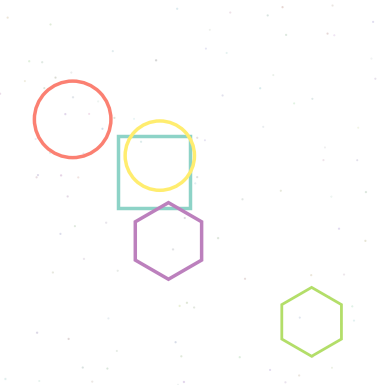[{"shape": "square", "thickness": 2.5, "radius": 0.47, "center": [0.4, 0.552]}, {"shape": "circle", "thickness": 2.5, "radius": 0.5, "center": [0.189, 0.69]}, {"shape": "hexagon", "thickness": 2, "radius": 0.45, "center": [0.809, 0.164]}, {"shape": "hexagon", "thickness": 2.5, "radius": 0.5, "center": [0.438, 0.374]}, {"shape": "circle", "thickness": 2.5, "radius": 0.45, "center": [0.415, 0.596]}]